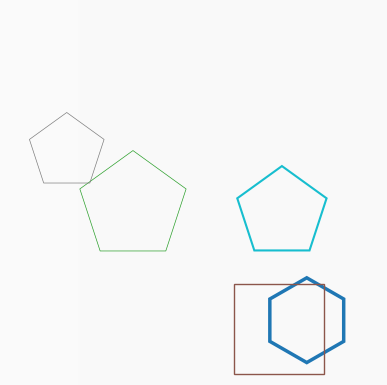[{"shape": "hexagon", "thickness": 2.5, "radius": 0.55, "center": [0.792, 0.168]}, {"shape": "pentagon", "thickness": 0.5, "radius": 0.72, "center": [0.343, 0.465]}, {"shape": "square", "thickness": 1, "radius": 0.58, "center": [0.721, 0.146]}, {"shape": "pentagon", "thickness": 0.5, "radius": 0.51, "center": [0.172, 0.607]}, {"shape": "pentagon", "thickness": 1.5, "radius": 0.61, "center": [0.728, 0.447]}]